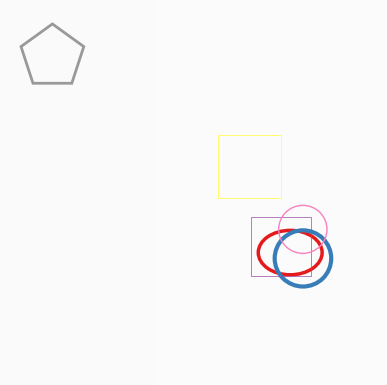[{"shape": "oval", "thickness": 2.5, "radius": 0.41, "center": [0.749, 0.344]}, {"shape": "circle", "thickness": 3, "radius": 0.36, "center": [0.782, 0.329]}, {"shape": "square", "thickness": 0.5, "radius": 0.38, "center": [0.725, 0.359]}, {"shape": "square", "thickness": 0.5, "radius": 0.41, "center": [0.645, 0.568]}, {"shape": "circle", "thickness": 1, "radius": 0.31, "center": [0.781, 0.404]}, {"shape": "pentagon", "thickness": 2, "radius": 0.43, "center": [0.135, 0.853]}]